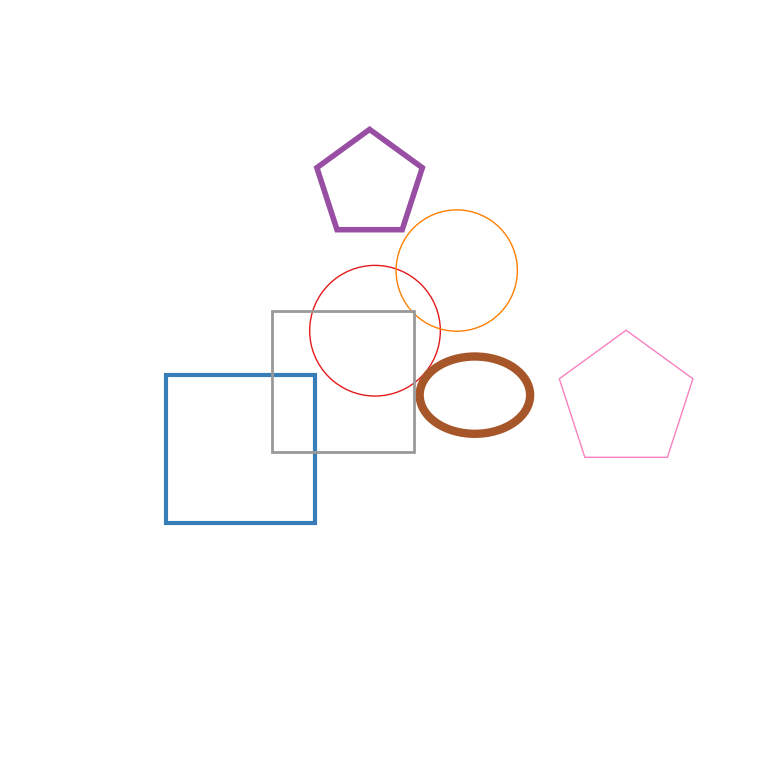[{"shape": "circle", "thickness": 0.5, "radius": 0.42, "center": [0.487, 0.571]}, {"shape": "square", "thickness": 1.5, "radius": 0.48, "center": [0.312, 0.417]}, {"shape": "pentagon", "thickness": 2, "radius": 0.36, "center": [0.48, 0.76]}, {"shape": "circle", "thickness": 0.5, "radius": 0.39, "center": [0.593, 0.649]}, {"shape": "oval", "thickness": 3, "radius": 0.36, "center": [0.617, 0.487]}, {"shape": "pentagon", "thickness": 0.5, "radius": 0.46, "center": [0.813, 0.48]}, {"shape": "square", "thickness": 1, "radius": 0.46, "center": [0.446, 0.504]}]